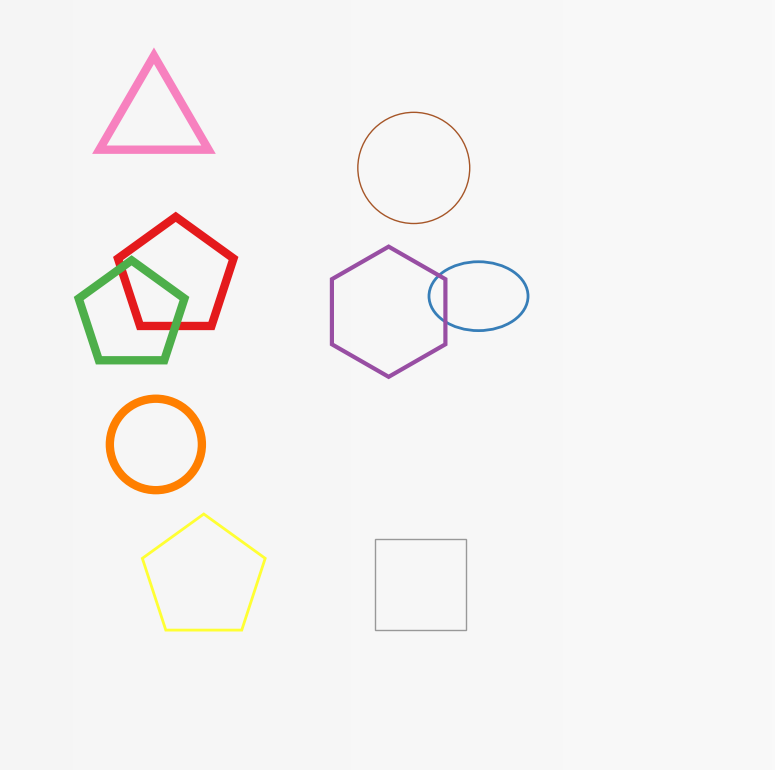[{"shape": "pentagon", "thickness": 3, "radius": 0.39, "center": [0.227, 0.64]}, {"shape": "oval", "thickness": 1, "radius": 0.32, "center": [0.617, 0.615]}, {"shape": "pentagon", "thickness": 3, "radius": 0.36, "center": [0.17, 0.59]}, {"shape": "hexagon", "thickness": 1.5, "radius": 0.42, "center": [0.501, 0.595]}, {"shape": "circle", "thickness": 3, "radius": 0.3, "center": [0.201, 0.423]}, {"shape": "pentagon", "thickness": 1, "radius": 0.42, "center": [0.263, 0.249]}, {"shape": "circle", "thickness": 0.5, "radius": 0.36, "center": [0.534, 0.782]}, {"shape": "triangle", "thickness": 3, "radius": 0.41, "center": [0.199, 0.846]}, {"shape": "square", "thickness": 0.5, "radius": 0.29, "center": [0.542, 0.241]}]